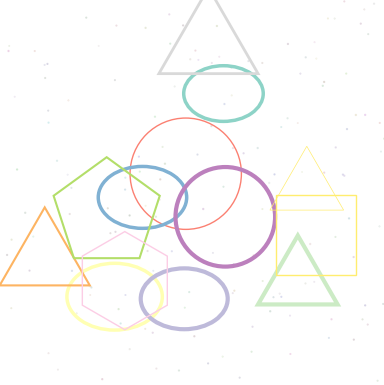[{"shape": "oval", "thickness": 2.5, "radius": 0.52, "center": [0.58, 0.757]}, {"shape": "oval", "thickness": 2.5, "radius": 0.62, "center": [0.298, 0.229]}, {"shape": "oval", "thickness": 3, "radius": 0.56, "center": [0.478, 0.224]}, {"shape": "circle", "thickness": 1, "radius": 0.72, "center": [0.482, 0.549]}, {"shape": "oval", "thickness": 2.5, "radius": 0.57, "center": [0.37, 0.487]}, {"shape": "triangle", "thickness": 1.5, "radius": 0.68, "center": [0.116, 0.326]}, {"shape": "pentagon", "thickness": 1.5, "radius": 0.72, "center": [0.277, 0.447]}, {"shape": "hexagon", "thickness": 1, "radius": 0.64, "center": [0.324, 0.271]}, {"shape": "triangle", "thickness": 2, "radius": 0.74, "center": [0.542, 0.883]}, {"shape": "circle", "thickness": 3, "radius": 0.65, "center": [0.585, 0.437]}, {"shape": "triangle", "thickness": 3, "radius": 0.6, "center": [0.774, 0.269]}, {"shape": "square", "thickness": 1, "radius": 0.52, "center": [0.821, 0.39]}, {"shape": "triangle", "thickness": 0.5, "radius": 0.55, "center": [0.797, 0.51]}]